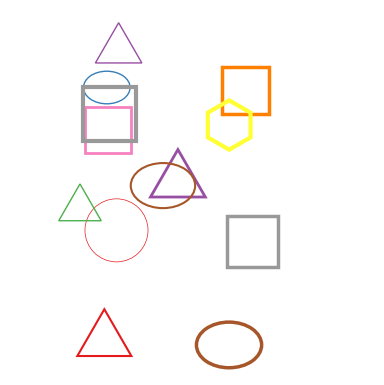[{"shape": "circle", "thickness": 0.5, "radius": 0.41, "center": [0.303, 0.402]}, {"shape": "triangle", "thickness": 1.5, "radius": 0.41, "center": [0.271, 0.116]}, {"shape": "oval", "thickness": 1, "radius": 0.3, "center": [0.277, 0.773]}, {"shape": "triangle", "thickness": 1, "radius": 0.32, "center": [0.208, 0.459]}, {"shape": "triangle", "thickness": 1, "radius": 0.35, "center": [0.308, 0.871]}, {"shape": "triangle", "thickness": 2, "radius": 0.41, "center": [0.462, 0.529]}, {"shape": "square", "thickness": 2.5, "radius": 0.31, "center": [0.637, 0.765]}, {"shape": "hexagon", "thickness": 3, "radius": 0.32, "center": [0.595, 0.675]}, {"shape": "oval", "thickness": 2.5, "radius": 0.42, "center": [0.595, 0.104]}, {"shape": "oval", "thickness": 1.5, "radius": 0.42, "center": [0.423, 0.518]}, {"shape": "square", "thickness": 2, "radius": 0.3, "center": [0.28, 0.662]}, {"shape": "square", "thickness": 2.5, "radius": 0.33, "center": [0.656, 0.373]}, {"shape": "square", "thickness": 3, "radius": 0.35, "center": [0.284, 0.704]}]